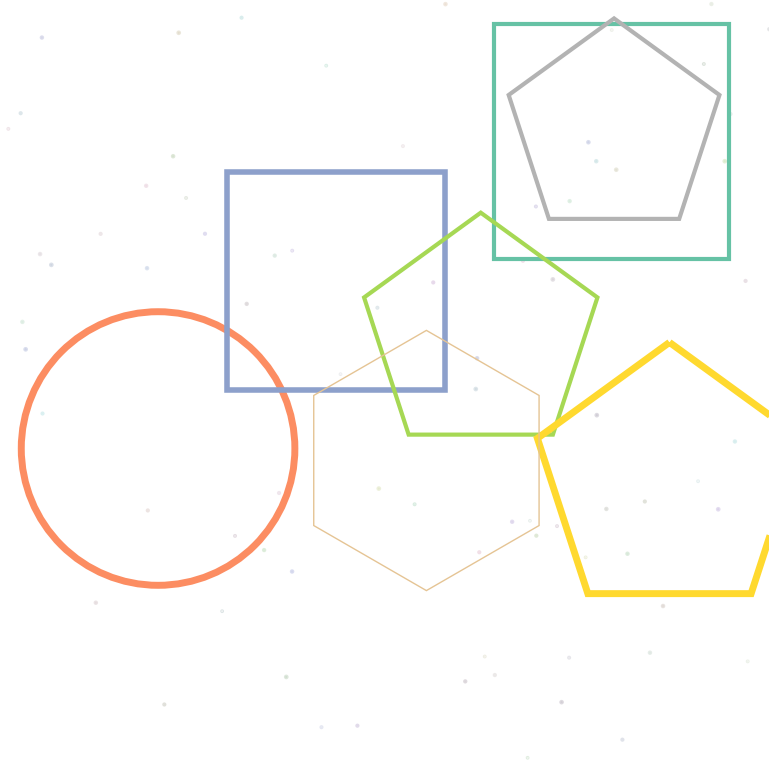[{"shape": "square", "thickness": 1.5, "radius": 0.76, "center": [0.794, 0.816]}, {"shape": "circle", "thickness": 2.5, "radius": 0.89, "center": [0.205, 0.418]}, {"shape": "square", "thickness": 2, "radius": 0.71, "center": [0.436, 0.635]}, {"shape": "pentagon", "thickness": 1.5, "radius": 0.8, "center": [0.624, 0.564]}, {"shape": "pentagon", "thickness": 2.5, "radius": 0.9, "center": [0.869, 0.375]}, {"shape": "hexagon", "thickness": 0.5, "radius": 0.84, "center": [0.554, 0.402]}, {"shape": "pentagon", "thickness": 1.5, "radius": 0.72, "center": [0.797, 0.832]}]